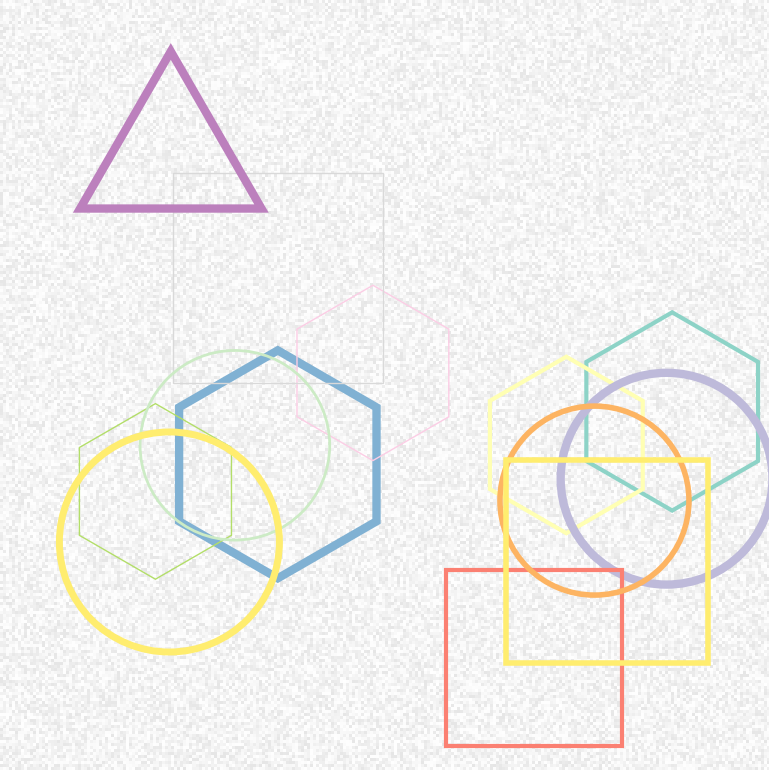[{"shape": "hexagon", "thickness": 1.5, "radius": 0.64, "center": [0.873, 0.466]}, {"shape": "hexagon", "thickness": 1.5, "radius": 0.57, "center": [0.735, 0.422]}, {"shape": "circle", "thickness": 3, "radius": 0.69, "center": [0.866, 0.378]}, {"shape": "square", "thickness": 1.5, "radius": 0.57, "center": [0.693, 0.145]}, {"shape": "hexagon", "thickness": 3, "radius": 0.74, "center": [0.361, 0.397]}, {"shape": "circle", "thickness": 2, "radius": 0.61, "center": [0.772, 0.35]}, {"shape": "hexagon", "thickness": 0.5, "radius": 0.57, "center": [0.202, 0.362]}, {"shape": "hexagon", "thickness": 0.5, "radius": 0.57, "center": [0.484, 0.516]}, {"shape": "square", "thickness": 0.5, "radius": 0.68, "center": [0.361, 0.639]}, {"shape": "triangle", "thickness": 3, "radius": 0.68, "center": [0.222, 0.797]}, {"shape": "circle", "thickness": 1, "radius": 0.62, "center": [0.305, 0.422]}, {"shape": "square", "thickness": 2, "radius": 0.66, "center": [0.789, 0.271]}, {"shape": "circle", "thickness": 2.5, "radius": 0.71, "center": [0.22, 0.296]}]